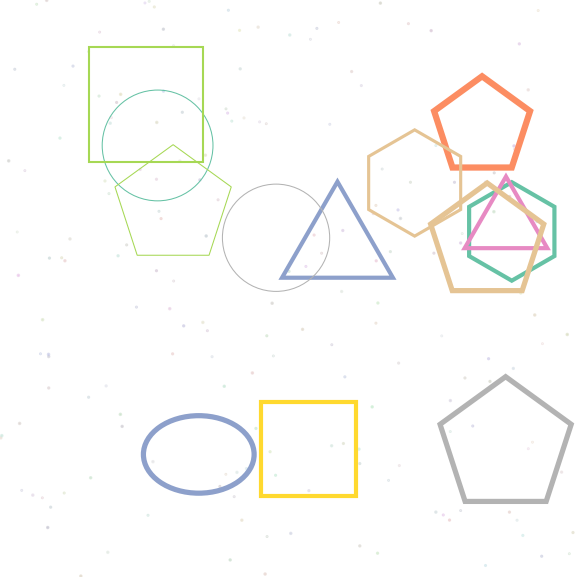[{"shape": "circle", "thickness": 0.5, "radius": 0.48, "center": [0.273, 0.747]}, {"shape": "hexagon", "thickness": 2, "radius": 0.43, "center": [0.886, 0.598]}, {"shape": "pentagon", "thickness": 3, "radius": 0.44, "center": [0.835, 0.78]}, {"shape": "oval", "thickness": 2.5, "radius": 0.48, "center": [0.344, 0.212]}, {"shape": "triangle", "thickness": 2, "radius": 0.55, "center": [0.584, 0.574]}, {"shape": "triangle", "thickness": 2, "radius": 0.41, "center": [0.876, 0.611]}, {"shape": "square", "thickness": 1, "radius": 0.5, "center": [0.253, 0.818]}, {"shape": "pentagon", "thickness": 0.5, "radius": 0.53, "center": [0.3, 0.643]}, {"shape": "square", "thickness": 2, "radius": 0.41, "center": [0.534, 0.222]}, {"shape": "hexagon", "thickness": 1.5, "radius": 0.46, "center": [0.718, 0.682]}, {"shape": "pentagon", "thickness": 2.5, "radius": 0.52, "center": [0.844, 0.579]}, {"shape": "pentagon", "thickness": 2.5, "radius": 0.6, "center": [0.876, 0.227]}, {"shape": "circle", "thickness": 0.5, "radius": 0.46, "center": [0.478, 0.587]}]